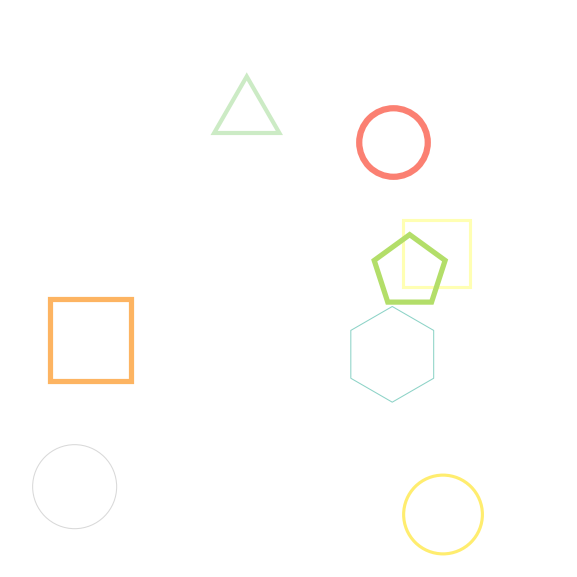[{"shape": "hexagon", "thickness": 0.5, "radius": 0.41, "center": [0.679, 0.386]}, {"shape": "square", "thickness": 1.5, "radius": 0.29, "center": [0.756, 0.56]}, {"shape": "circle", "thickness": 3, "radius": 0.3, "center": [0.681, 0.752]}, {"shape": "square", "thickness": 2.5, "radius": 0.35, "center": [0.157, 0.41]}, {"shape": "pentagon", "thickness": 2.5, "radius": 0.32, "center": [0.709, 0.528]}, {"shape": "circle", "thickness": 0.5, "radius": 0.36, "center": [0.129, 0.156]}, {"shape": "triangle", "thickness": 2, "radius": 0.33, "center": [0.427, 0.801]}, {"shape": "circle", "thickness": 1.5, "radius": 0.34, "center": [0.767, 0.108]}]